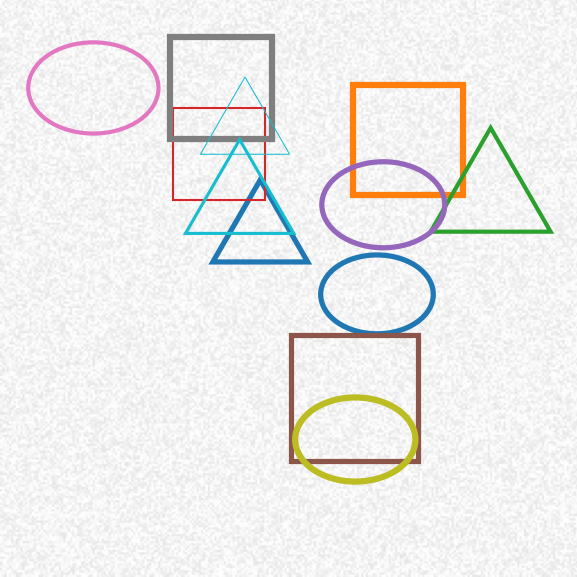[{"shape": "oval", "thickness": 2.5, "radius": 0.49, "center": [0.653, 0.489]}, {"shape": "triangle", "thickness": 2.5, "radius": 0.47, "center": [0.451, 0.593]}, {"shape": "square", "thickness": 3, "radius": 0.47, "center": [0.707, 0.757]}, {"shape": "triangle", "thickness": 2, "radius": 0.6, "center": [0.85, 0.658]}, {"shape": "square", "thickness": 1, "radius": 0.4, "center": [0.379, 0.733]}, {"shape": "oval", "thickness": 2.5, "radius": 0.53, "center": [0.664, 0.645]}, {"shape": "square", "thickness": 2.5, "radius": 0.55, "center": [0.614, 0.31]}, {"shape": "oval", "thickness": 2, "radius": 0.56, "center": [0.162, 0.847]}, {"shape": "square", "thickness": 3, "radius": 0.44, "center": [0.383, 0.847]}, {"shape": "oval", "thickness": 3, "radius": 0.52, "center": [0.615, 0.238]}, {"shape": "triangle", "thickness": 1.5, "radius": 0.54, "center": [0.415, 0.649]}, {"shape": "triangle", "thickness": 0.5, "radius": 0.45, "center": [0.424, 0.777]}]